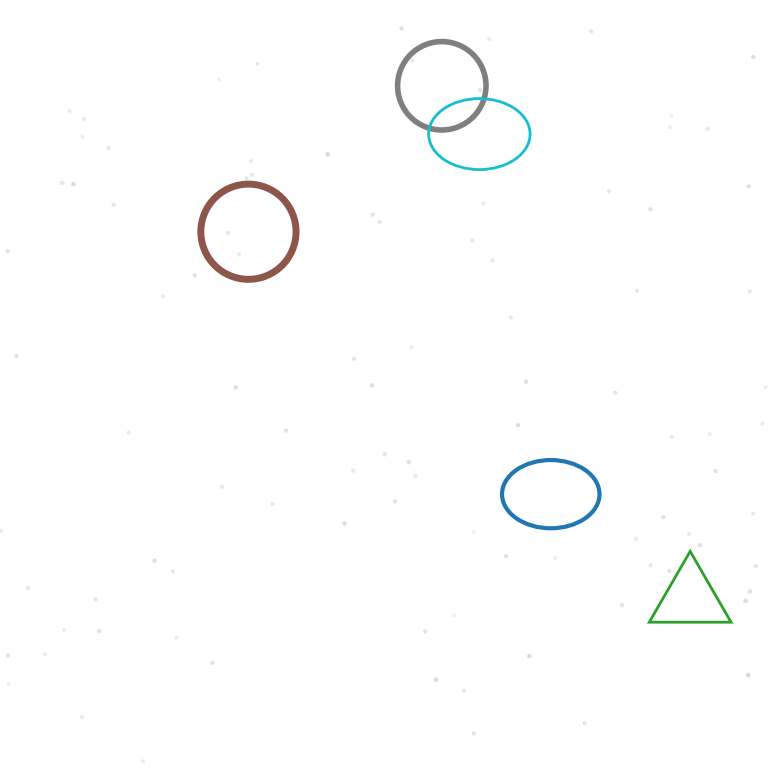[{"shape": "oval", "thickness": 1.5, "radius": 0.32, "center": [0.715, 0.358]}, {"shape": "triangle", "thickness": 1, "radius": 0.31, "center": [0.896, 0.223]}, {"shape": "circle", "thickness": 2.5, "radius": 0.31, "center": [0.323, 0.699]}, {"shape": "circle", "thickness": 2, "radius": 0.29, "center": [0.574, 0.889]}, {"shape": "oval", "thickness": 1, "radius": 0.33, "center": [0.623, 0.826]}]